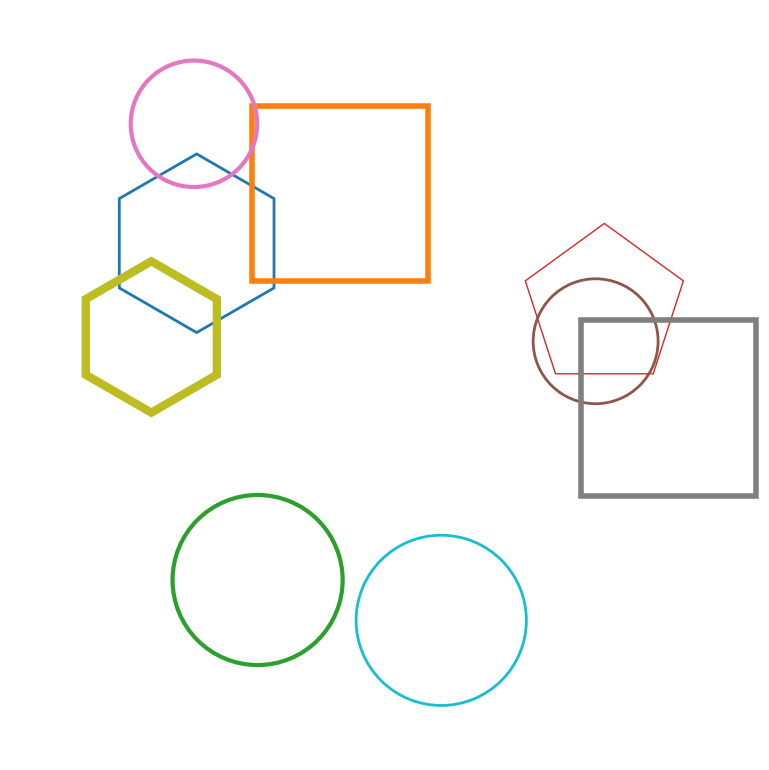[{"shape": "hexagon", "thickness": 1, "radius": 0.58, "center": [0.255, 0.684]}, {"shape": "square", "thickness": 2, "radius": 0.57, "center": [0.442, 0.749]}, {"shape": "circle", "thickness": 1.5, "radius": 0.55, "center": [0.335, 0.247]}, {"shape": "pentagon", "thickness": 0.5, "radius": 0.54, "center": [0.785, 0.602]}, {"shape": "circle", "thickness": 1, "radius": 0.41, "center": [0.774, 0.557]}, {"shape": "circle", "thickness": 1.5, "radius": 0.41, "center": [0.252, 0.839]}, {"shape": "square", "thickness": 2, "radius": 0.57, "center": [0.868, 0.47]}, {"shape": "hexagon", "thickness": 3, "radius": 0.49, "center": [0.197, 0.562]}, {"shape": "circle", "thickness": 1, "radius": 0.55, "center": [0.573, 0.194]}]